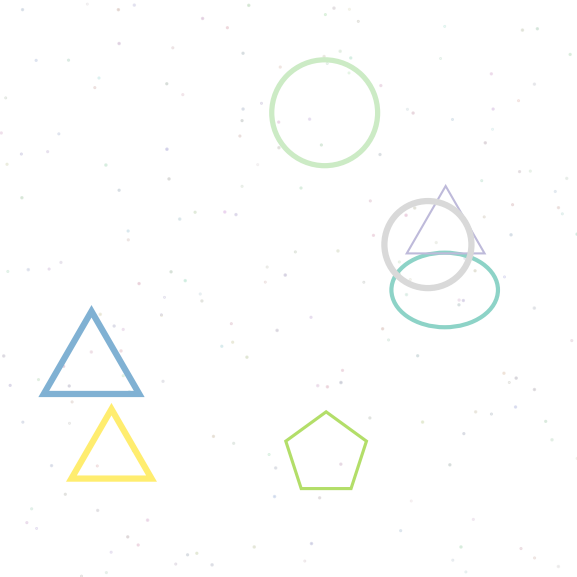[{"shape": "oval", "thickness": 2, "radius": 0.46, "center": [0.77, 0.497]}, {"shape": "triangle", "thickness": 1, "radius": 0.39, "center": [0.772, 0.599]}, {"shape": "triangle", "thickness": 3, "radius": 0.48, "center": [0.158, 0.365]}, {"shape": "pentagon", "thickness": 1.5, "radius": 0.37, "center": [0.565, 0.213]}, {"shape": "circle", "thickness": 3, "radius": 0.38, "center": [0.741, 0.576]}, {"shape": "circle", "thickness": 2.5, "radius": 0.46, "center": [0.562, 0.804]}, {"shape": "triangle", "thickness": 3, "radius": 0.4, "center": [0.193, 0.21]}]